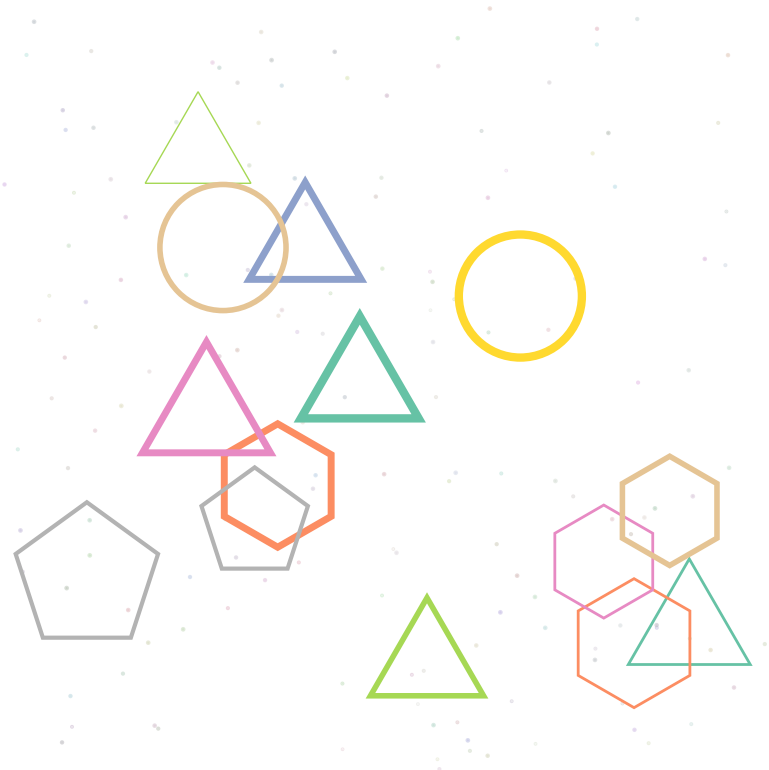[{"shape": "triangle", "thickness": 3, "radius": 0.44, "center": [0.467, 0.501]}, {"shape": "triangle", "thickness": 1, "radius": 0.46, "center": [0.895, 0.183]}, {"shape": "hexagon", "thickness": 1, "radius": 0.42, "center": [0.823, 0.165]}, {"shape": "hexagon", "thickness": 2.5, "radius": 0.4, "center": [0.361, 0.369]}, {"shape": "triangle", "thickness": 2.5, "radius": 0.42, "center": [0.396, 0.679]}, {"shape": "hexagon", "thickness": 1, "radius": 0.37, "center": [0.784, 0.271]}, {"shape": "triangle", "thickness": 2.5, "radius": 0.48, "center": [0.268, 0.46]}, {"shape": "triangle", "thickness": 0.5, "radius": 0.4, "center": [0.257, 0.802]}, {"shape": "triangle", "thickness": 2, "radius": 0.42, "center": [0.555, 0.139]}, {"shape": "circle", "thickness": 3, "radius": 0.4, "center": [0.676, 0.616]}, {"shape": "circle", "thickness": 2, "radius": 0.41, "center": [0.29, 0.679]}, {"shape": "hexagon", "thickness": 2, "radius": 0.35, "center": [0.87, 0.337]}, {"shape": "pentagon", "thickness": 1.5, "radius": 0.49, "center": [0.113, 0.25]}, {"shape": "pentagon", "thickness": 1.5, "radius": 0.36, "center": [0.331, 0.32]}]